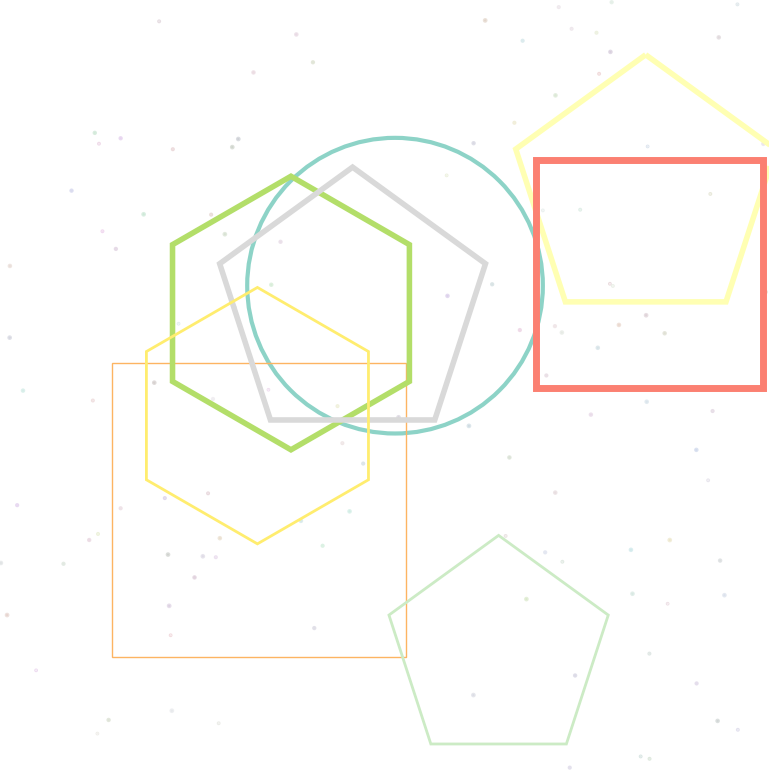[{"shape": "circle", "thickness": 1.5, "radius": 0.96, "center": [0.513, 0.629]}, {"shape": "pentagon", "thickness": 2, "radius": 0.89, "center": [0.839, 0.752]}, {"shape": "square", "thickness": 2.5, "radius": 0.74, "center": [0.843, 0.645]}, {"shape": "square", "thickness": 0.5, "radius": 0.96, "center": [0.337, 0.338]}, {"shape": "hexagon", "thickness": 2, "radius": 0.89, "center": [0.378, 0.593]}, {"shape": "pentagon", "thickness": 2, "radius": 0.91, "center": [0.458, 0.601]}, {"shape": "pentagon", "thickness": 1, "radius": 0.75, "center": [0.648, 0.155]}, {"shape": "hexagon", "thickness": 1, "radius": 0.83, "center": [0.334, 0.46]}]